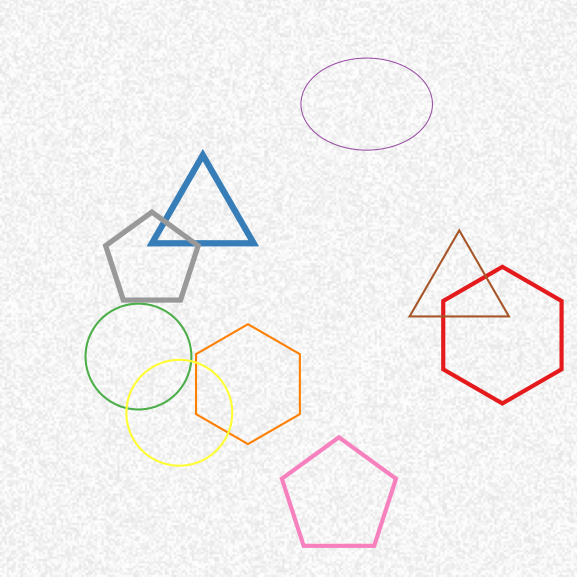[{"shape": "hexagon", "thickness": 2, "radius": 0.59, "center": [0.87, 0.419]}, {"shape": "triangle", "thickness": 3, "radius": 0.51, "center": [0.351, 0.629]}, {"shape": "circle", "thickness": 1, "radius": 0.46, "center": [0.24, 0.382]}, {"shape": "oval", "thickness": 0.5, "radius": 0.57, "center": [0.635, 0.819]}, {"shape": "hexagon", "thickness": 1, "radius": 0.52, "center": [0.429, 0.334]}, {"shape": "circle", "thickness": 1, "radius": 0.46, "center": [0.31, 0.284]}, {"shape": "triangle", "thickness": 1, "radius": 0.5, "center": [0.795, 0.501]}, {"shape": "pentagon", "thickness": 2, "radius": 0.52, "center": [0.587, 0.138]}, {"shape": "pentagon", "thickness": 2.5, "radius": 0.42, "center": [0.263, 0.548]}]